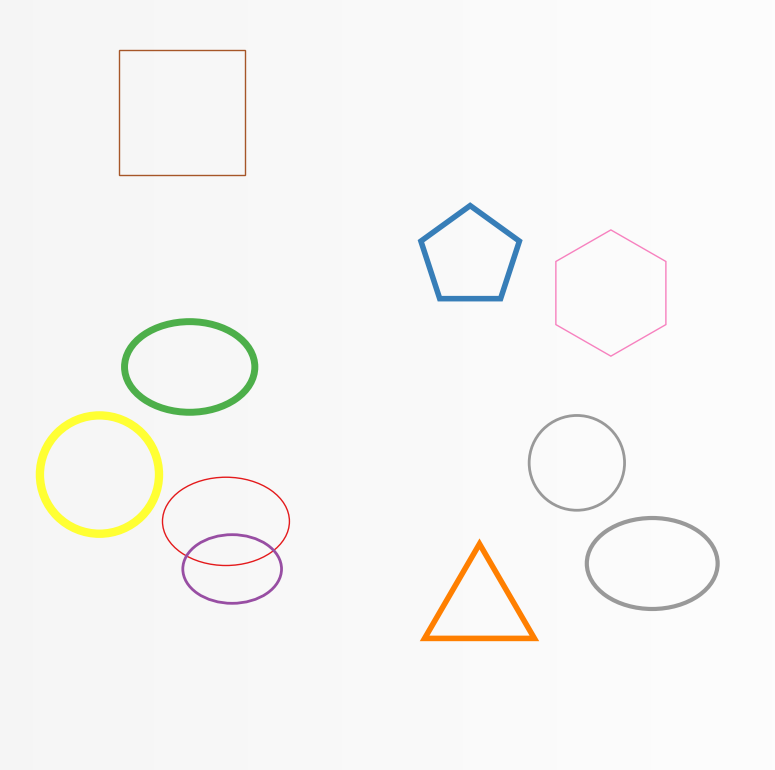[{"shape": "oval", "thickness": 0.5, "radius": 0.41, "center": [0.292, 0.323]}, {"shape": "pentagon", "thickness": 2, "radius": 0.33, "center": [0.607, 0.666]}, {"shape": "oval", "thickness": 2.5, "radius": 0.42, "center": [0.245, 0.523]}, {"shape": "oval", "thickness": 1, "radius": 0.32, "center": [0.3, 0.261]}, {"shape": "triangle", "thickness": 2, "radius": 0.41, "center": [0.619, 0.212]}, {"shape": "circle", "thickness": 3, "radius": 0.38, "center": [0.128, 0.384]}, {"shape": "square", "thickness": 0.5, "radius": 0.41, "center": [0.235, 0.854]}, {"shape": "hexagon", "thickness": 0.5, "radius": 0.41, "center": [0.788, 0.619]}, {"shape": "oval", "thickness": 1.5, "radius": 0.42, "center": [0.842, 0.268]}, {"shape": "circle", "thickness": 1, "radius": 0.31, "center": [0.744, 0.399]}]